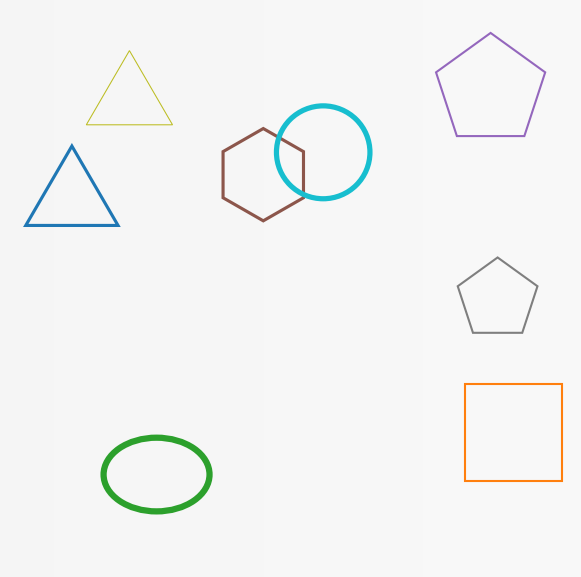[{"shape": "triangle", "thickness": 1.5, "radius": 0.46, "center": [0.124, 0.655]}, {"shape": "square", "thickness": 1, "radius": 0.42, "center": [0.883, 0.25]}, {"shape": "oval", "thickness": 3, "radius": 0.46, "center": [0.269, 0.177]}, {"shape": "pentagon", "thickness": 1, "radius": 0.49, "center": [0.844, 0.843]}, {"shape": "hexagon", "thickness": 1.5, "radius": 0.4, "center": [0.453, 0.697]}, {"shape": "pentagon", "thickness": 1, "radius": 0.36, "center": [0.856, 0.481]}, {"shape": "triangle", "thickness": 0.5, "radius": 0.43, "center": [0.223, 0.826]}, {"shape": "circle", "thickness": 2.5, "radius": 0.4, "center": [0.556, 0.735]}]